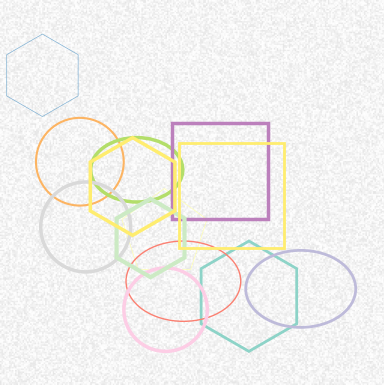[{"shape": "hexagon", "thickness": 2, "radius": 0.72, "center": [0.647, 0.231]}, {"shape": "pentagon", "thickness": 0.5, "radius": 0.58, "center": [0.427, 0.394]}, {"shape": "oval", "thickness": 2, "radius": 0.71, "center": [0.781, 0.25]}, {"shape": "oval", "thickness": 1, "radius": 0.74, "center": [0.476, 0.27]}, {"shape": "hexagon", "thickness": 0.5, "radius": 0.54, "center": [0.11, 0.804]}, {"shape": "circle", "thickness": 1.5, "radius": 0.57, "center": [0.207, 0.58]}, {"shape": "oval", "thickness": 2.5, "radius": 0.6, "center": [0.355, 0.559]}, {"shape": "circle", "thickness": 2.5, "radius": 0.54, "center": [0.43, 0.196]}, {"shape": "circle", "thickness": 2.5, "radius": 0.58, "center": [0.222, 0.411]}, {"shape": "square", "thickness": 2.5, "radius": 0.62, "center": [0.571, 0.555]}, {"shape": "hexagon", "thickness": 3, "radius": 0.51, "center": [0.391, 0.382]}, {"shape": "hexagon", "thickness": 2.5, "radius": 0.63, "center": [0.344, 0.516]}, {"shape": "square", "thickness": 2, "radius": 0.68, "center": [0.601, 0.492]}]